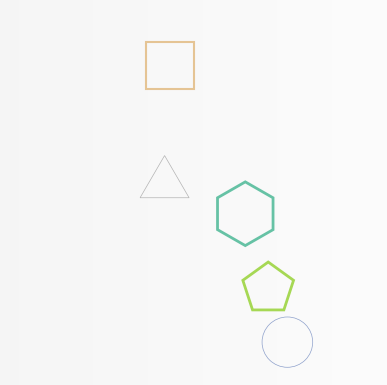[{"shape": "hexagon", "thickness": 2, "radius": 0.41, "center": [0.633, 0.445]}, {"shape": "circle", "thickness": 0.5, "radius": 0.33, "center": [0.742, 0.111]}, {"shape": "pentagon", "thickness": 2, "radius": 0.34, "center": [0.692, 0.251]}, {"shape": "square", "thickness": 1.5, "radius": 0.31, "center": [0.44, 0.83]}, {"shape": "triangle", "thickness": 0.5, "radius": 0.37, "center": [0.425, 0.523]}]